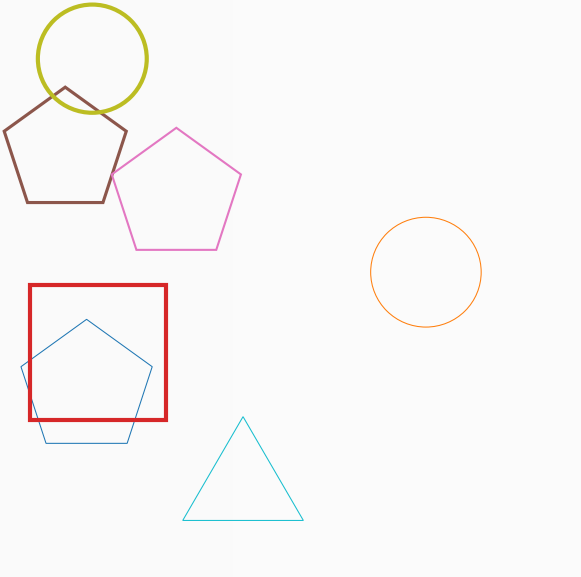[{"shape": "pentagon", "thickness": 0.5, "radius": 0.59, "center": [0.149, 0.327]}, {"shape": "circle", "thickness": 0.5, "radius": 0.48, "center": [0.733, 0.528]}, {"shape": "square", "thickness": 2, "radius": 0.58, "center": [0.168, 0.389]}, {"shape": "pentagon", "thickness": 1.5, "radius": 0.55, "center": [0.112, 0.738]}, {"shape": "pentagon", "thickness": 1, "radius": 0.58, "center": [0.303, 0.661]}, {"shape": "circle", "thickness": 2, "radius": 0.47, "center": [0.159, 0.898]}, {"shape": "triangle", "thickness": 0.5, "radius": 0.6, "center": [0.418, 0.158]}]